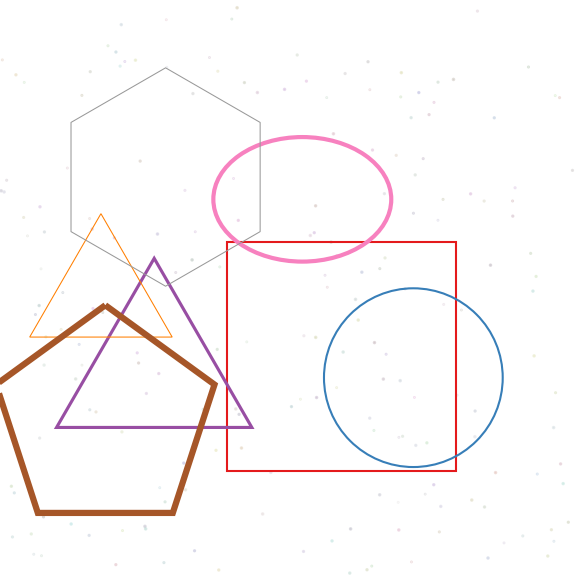[{"shape": "square", "thickness": 1, "radius": 0.99, "center": [0.591, 0.382]}, {"shape": "circle", "thickness": 1, "radius": 0.77, "center": [0.716, 0.345]}, {"shape": "triangle", "thickness": 1.5, "radius": 0.98, "center": [0.267, 0.357]}, {"shape": "triangle", "thickness": 0.5, "radius": 0.71, "center": [0.175, 0.487]}, {"shape": "pentagon", "thickness": 3, "radius": 0.99, "center": [0.182, 0.272]}, {"shape": "oval", "thickness": 2, "radius": 0.77, "center": [0.523, 0.654]}, {"shape": "hexagon", "thickness": 0.5, "radius": 0.95, "center": [0.287, 0.693]}]